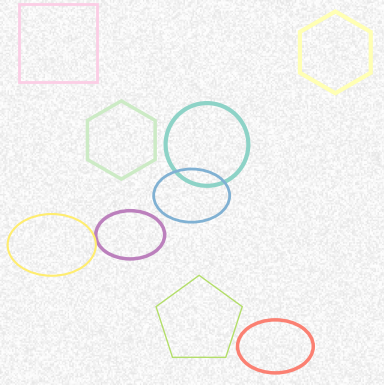[{"shape": "circle", "thickness": 3, "radius": 0.54, "center": [0.538, 0.625]}, {"shape": "hexagon", "thickness": 3, "radius": 0.53, "center": [0.871, 0.864]}, {"shape": "oval", "thickness": 2.5, "radius": 0.49, "center": [0.715, 0.1]}, {"shape": "oval", "thickness": 2, "radius": 0.49, "center": [0.498, 0.492]}, {"shape": "pentagon", "thickness": 1, "radius": 0.59, "center": [0.517, 0.167]}, {"shape": "square", "thickness": 2, "radius": 0.51, "center": [0.151, 0.887]}, {"shape": "oval", "thickness": 2.5, "radius": 0.45, "center": [0.338, 0.39]}, {"shape": "hexagon", "thickness": 2.5, "radius": 0.51, "center": [0.315, 0.636]}, {"shape": "oval", "thickness": 1.5, "radius": 0.57, "center": [0.134, 0.364]}]